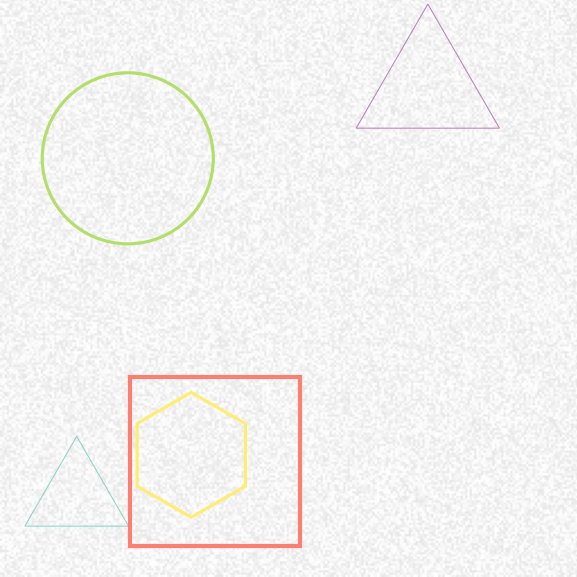[{"shape": "triangle", "thickness": 0.5, "radius": 0.52, "center": [0.133, 0.14]}, {"shape": "square", "thickness": 2, "radius": 0.73, "center": [0.372, 0.2]}, {"shape": "circle", "thickness": 1.5, "radius": 0.74, "center": [0.221, 0.725]}, {"shape": "triangle", "thickness": 0.5, "radius": 0.72, "center": [0.741, 0.849]}, {"shape": "hexagon", "thickness": 1.5, "radius": 0.54, "center": [0.331, 0.212]}]